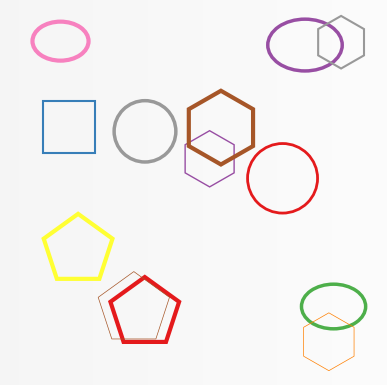[{"shape": "circle", "thickness": 2, "radius": 0.45, "center": [0.729, 0.537]}, {"shape": "pentagon", "thickness": 3, "radius": 0.47, "center": [0.374, 0.187]}, {"shape": "square", "thickness": 1.5, "radius": 0.34, "center": [0.178, 0.671]}, {"shape": "oval", "thickness": 2.5, "radius": 0.41, "center": [0.861, 0.204]}, {"shape": "hexagon", "thickness": 1, "radius": 0.36, "center": [0.541, 0.588]}, {"shape": "oval", "thickness": 2.5, "radius": 0.48, "center": [0.787, 0.883]}, {"shape": "hexagon", "thickness": 0.5, "radius": 0.38, "center": [0.849, 0.112]}, {"shape": "pentagon", "thickness": 3, "radius": 0.47, "center": [0.202, 0.351]}, {"shape": "pentagon", "thickness": 0.5, "radius": 0.48, "center": [0.345, 0.198]}, {"shape": "hexagon", "thickness": 3, "radius": 0.48, "center": [0.57, 0.669]}, {"shape": "oval", "thickness": 3, "radius": 0.36, "center": [0.156, 0.893]}, {"shape": "hexagon", "thickness": 1.5, "radius": 0.34, "center": [0.88, 0.89]}, {"shape": "circle", "thickness": 2.5, "radius": 0.4, "center": [0.374, 0.659]}]